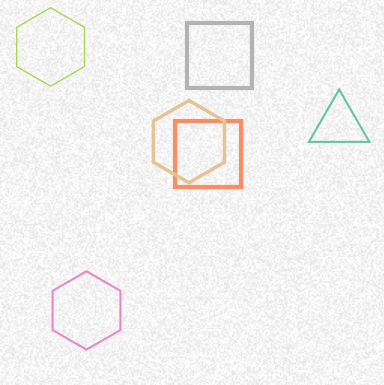[{"shape": "triangle", "thickness": 1.5, "radius": 0.45, "center": [0.881, 0.677]}, {"shape": "square", "thickness": 3, "radius": 0.43, "center": [0.539, 0.601]}, {"shape": "hexagon", "thickness": 1.5, "radius": 0.51, "center": [0.225, 0.194]}, {"shape": "hexagon", "thickness": 1, "radius": 0.51, "center": [0.131, 0.878]}, {"shape": "hexagon", "thickness": 2.5, "radius": 0.53, "center": [0.491, 0.632]}, {"shape": "square", "thickness": 3, "radius": 0.42, "center": [0.57, 0.856]}]